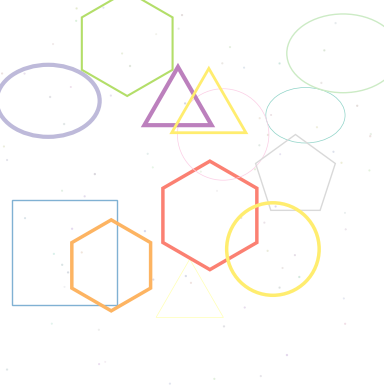[{"shape": "oval", "thickness": 0.5, "radius": 0.51, "center": [0.793, 0.701]}, {"shape": "triangle", "thickness": 0.5, "radius": 0.5, "center": [0.493, 0.226]}, {"shape": "oval", "thickness": 3, "radius": 0.67, "center": [0.125, 0.738]}, {"shape": "hexagon", "thickness": 2.5, "radius": 0.7, "center": [0.545, 0.441]}, {"shape": "square", "thickness": 1, "radius": 0.68, "center": [0.168, 0.343]}, {"shape": "hexagon", "thickness": 2.5, "radius": 0.59, "center": [0.289, 0.311]}, {"shape": "hexagon", "thickness": 1.5, "radius": 0.68, "center": [0.33, 0.887]}, {"shape": "circle", "thickness": 0.5, "radius": 0.59, "center": [0.58, 0.651]}, {"shape": "pentagon", "thickness": 1, "radius": 0.54, "center": [0.767, 0.542]}, {"shape": "triangle", "thickness": 3, "radius": 0.5, "center": [0.462, 0.725]}, {"shape": "oval", "thickness": 1, "radius": 0.73, "center": [0.891, 0.861]}, {"shape": "circle", "thickness": 2.5, "radius": 0.6, "center": [0.709, 0.353]}, {"shape": "triangle", "thickness": 2, "radius": 0.56, "center": [0.542, 0.711]}]